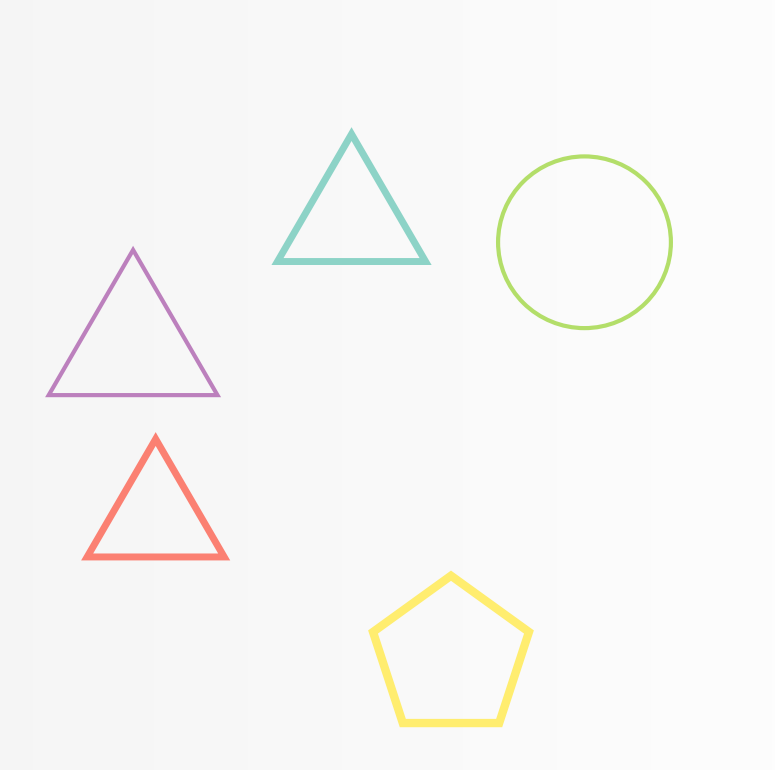[{"shape": "triangle", "thickness": 2.5, "radius": 0.55, "center": [0.454, 0.716]}, {"shape": "triangle", "thickness": 2.5, "radius": 0.51, "center": [0.201, 0.328]}, {"shape": "circle", "thickness": 1.5, "radius": 0.56, "center": [0.754, 0.685]}, {"shape": "triangle", "thickness": 1.5, "radius": 0.63, "center": [0.172, 0.55]}, {"shape": "pentagon", "thickness": 3, "radius": 0.53, "center": [0.582, 0.147]}]